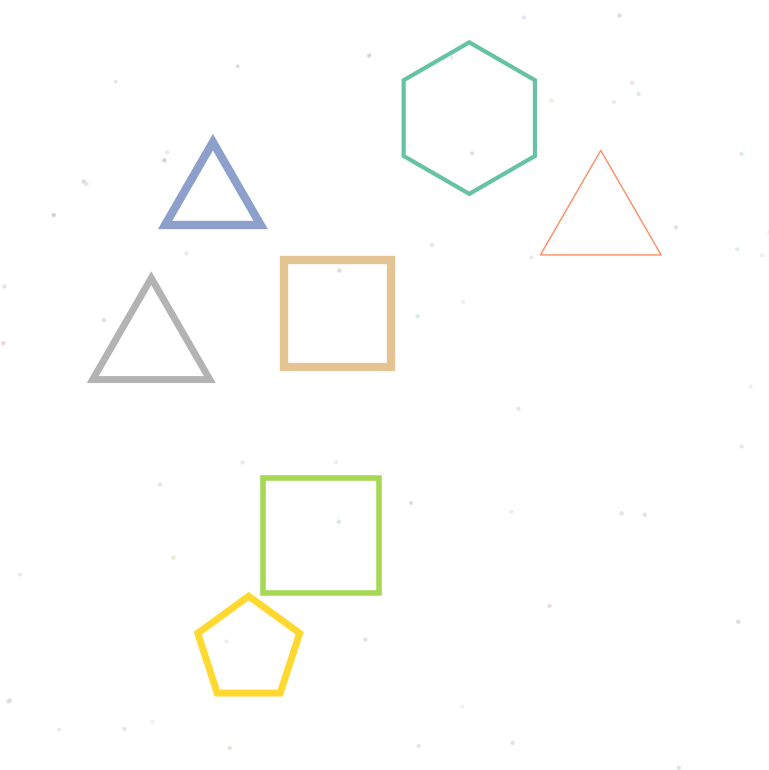[{"shape": "hexagon", "thickness": 1.5, "radius": 0.49, "center": [0.609, 0.847]}, {"shape": "triangle", "thickness": 0.5, "radius": 0.45, "center": [0.78, 0.714]}, {"shape": "triangle", "thickness": 3, "radius": 0.36, "center": [0.276, 0.744]}, {"shape": "square", "thickness": 2, "radius": 0.38, "center": [0.417, 0.305]}, {"shape": "pentagon", "thickness": 2.5, "radius": 0.35, "center": [0.323, 0.156]}, {"shape": "square", "thickness": 3, "radius": 0.35, "center": [0.439, 0.593]}, {"shape": "triangle", "thickness": 2.5, "radius": 0.44, "center": [0.196, 0.551]}]